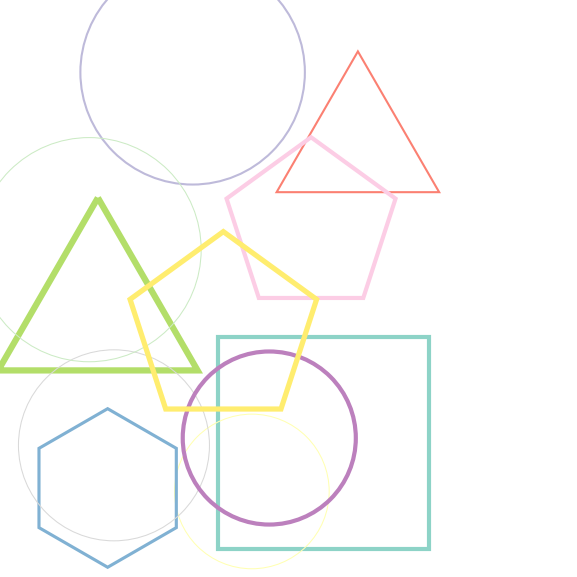[{"shape": "square", "thickness": 2, "radius": 0.92, "center": [0.56, 0.232]}, {"shape": "circle", "thickness": 0.5, "radius": 0.67, "center": [0.436, 0.148]}, {"shape": "circle", "thickness": 1, "radius": 0.97, "center": [0.334, 0.874]}, {"shape": "triangle", "thickness": 1, "radius": 0.81, "center": [0.62, 0.748]}, {"shape": "hexagon", "thickness": 1.5, "radius": 0.69, "center": [0.186, 0.154]}, {"shape": "triangle", "thickness": 3, "radius": 1.0, "center": [0.17, 0.457]}, {"shape": "pentagon", "thickness": 2, "radius": 0.77, "center": [0.539, 0.608]}, {"shape": "circle", "thickness": 0.5, "radius": 0.83, "center": [0.197, 0.228]}, {"shape": "circle", "thickness": 2, "radius": 0.75, "center": [0.466, 0.241]}, {"shape": "circle", "thickness": 0.5, "radius": 0.97, "center": [0.154, 0.567]}, {"shape": "pentagon", "thickness": 2.5, "radius": 0.85, "center": [0.387, 0.428]}]